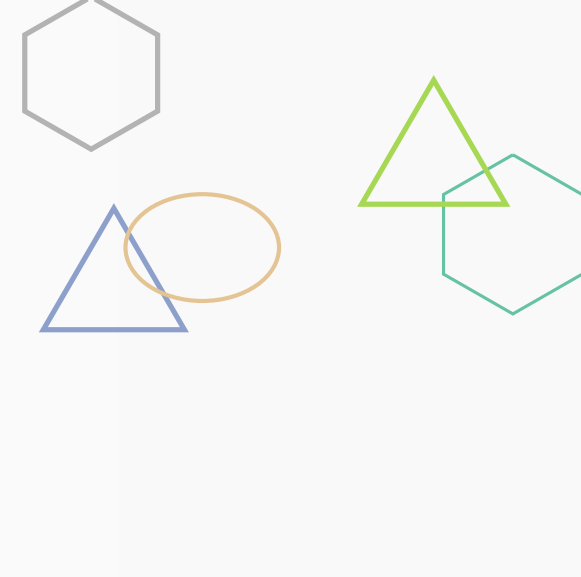[{"shape": "hexagon", "thickness": 1.5, "radius": 0.69, "center": [0.882, 0.593]}, {"shape": "triangle", "thickness": 2.5, "radius": 0.7, "center": [0.196, 0.498]}, {"shape": "triangle", "thickness": 2.5, "radius": 0.72, "center": [0.746, 0.717]}, {"shape": "oval", "thickness": 2, "radius": 0.66, "center": [0.348, 0.57]}, {"shape": "hexagon", "thickness": 2.5, "radius": 0.66, "center": [0.157, 0.873]}]